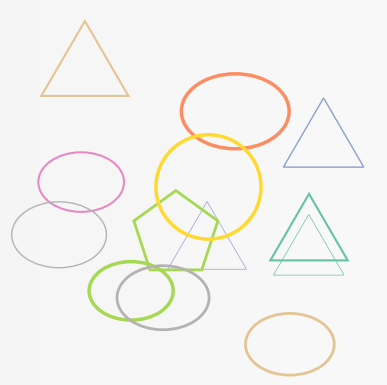[{"shape": "triangle", "thickness": 1.5, "radius": 0.58, "center": [0.798, 0.381]}, {"shape": "triangle", "thickness": 0.5, "radius": 0.53, "center": [0.797, 0.338]}, {"shape": "oval", "thickness": 2.5, "radius": 0.7, "center": [0.607, 0.711]}, {"shape": "triangle", "thickness": 1, "radius": 0.6, "center": [0.835, 0.626]}, {"shape": "triangle", "thickness": 0.5, "radius": 0.59, "center": [0.535, 0.359]}, {"shape": "oval", "thickness": 1.5, "radius": 0.55, "center": [0.209, 0.527]}, {"shape": "oval", "thickness": 2.5, "radius": 0.54, "center": [0.338, 0.245]}, {"shape": "pentagon", "thickness": 2, "radius": 0.57, "center": [0.454, 0.391]}, {"shape": "circle", "thickness": 2.5, "radius": 0.68, "center": [0.538, 0.514]}, {"shape": "oval", "thickness": 2, "radius": 0.57, "center": [0.748, 0.106]}, {"shape": "triangle", "thickness": 1.5, "radius": 0.65, "center": [0.219, 0.816]}, {"shape": "oval", "thickness": 1, "radius": 0.61, "center": [0.152, 0.39]}, {"shape": "oval", "thickness": 2, "radius": 0.59, "center": [0.421, 0.227]}]